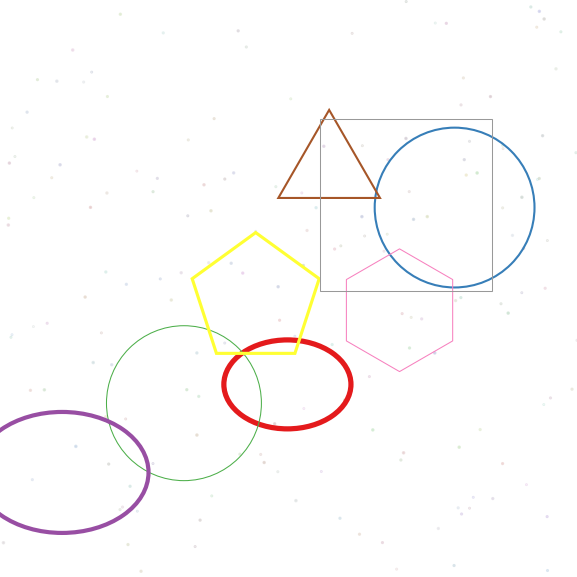[{"shape": "oval", "thickness": 2.5, "radius": 0.55, "center": [0.498, 0.334]}, {"shape": "circle", "thickness": 1, "radius": 0.69, "center": [0.787, 0.64]}, {"shape": "circle", "thickness": 0.5, "radius": 0.67, "center": [0.319, 0.301]}, {"shape": "oval", "thickness": 2, "radius": 0.75, "center": [0.108, 0.181]}, {"shape": "pentagon", "thickness": 1.5, "radius": 0.58, "center": [0.443, 0.481]}, {"shape": "triangle", "thickness": 1, "radius": 0.51, "center": [0.57, 0.707]}, {"shape": "hexagon", "thickness": 0.5, "radius": 0.53, "center": [0.692, 0.462]}, {"shape": "square", "thickness": 0.5, "radius": 0.75, "center": [0.703, 0.644]}]